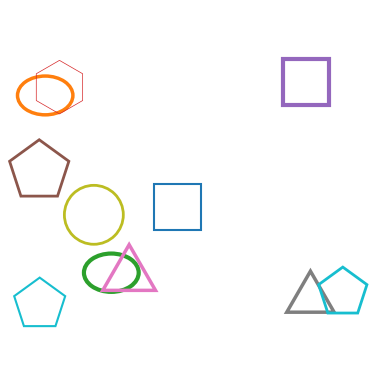[{"shape": "square", "thickness": 1.5, "radius": 0.3, "center": [0.461, 0.463]}, {"shape": "oval", "thickness": 2.5, "radius": 0.36, "center": [0.117, 0.752]}, {"shape": "oval", "thickness": 3, "radius": 0.36, "center": [0.289, 0.292]}, {"shape": "hexagon", "thickness": 0.5, "radius": 0.35, "center": [0.154, 0.774]}, {"shape": "square", "thickness": 3, "radius": 0.3, "center": [0.795, 0.788]}, {"shape": "pentagon", "thickness": 2, "radius": 0.4, "center": [0.102, 0.556]}, {"shape": "triangle", "thickness": 2.5, "radius": 0.4, "center": [0.335, 0.285]}, {"shape": "triangle", "thickness": 2.5, "radius": 0.36, "center": [0.806, 0.225]}, {"shape": "circle", "thickness": 2, "radius": 0.38, "center": [0.244, 0.442]}, {"shape": "pentagon", "thickness": 1.5, "radius": 0.35, "center": [0.103, 0.209]}, {"shape": "pentagon", "thickness": 2, "radius": 0.33, "center": [0.89, 0.24]}]